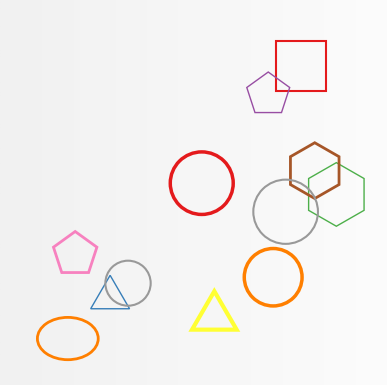[{"shape": "square", "thickness": 1.5, "radius": 0.33, "center": [0.777, 0.828]}, {"shape": "circle", "thickness": 2.5, "radius": 0.41, "center": [0.521, 0.524]}, {"shape": "triangle", "thickness": 1, "radius": 0.29, "center": [0.284, 0.227]}, {"shape": "hexagon", "thickness": 1, "radius": 0.41, "center": [0.868, 0.495]}, {"shape": "pentagon", "thickness": 1, "radius": 0.29, "center": [0.692, 0.755]}, {"shape": "oval", "thickness": 2, "radius": 0.39, "center": [0.175, 0.121]}, {"shape": "circle", "thickness": 2.5, "radius": 0.37, "center": [0.705, 0.28]}, {"shape": "triangle", "thickness": 3, "radius": 0.33, "center": [0.553, 0.177]}, {"shape": "hexagon", "thickness": 2, "radius": 0.36, "center": [0.812, 0.557]}, {"shape": "pentagon", "thickness": 2, "radius": 0.29, "center": [0.194, 0.34]}, {"shape": "circle", "thickness": 1.5, "radius": 0.42, "center": [0.737, 0.45]}, {"shape": "circle", "thickness": 1.5, "radius": 0.29, "center": [0.33, 0.264]}]